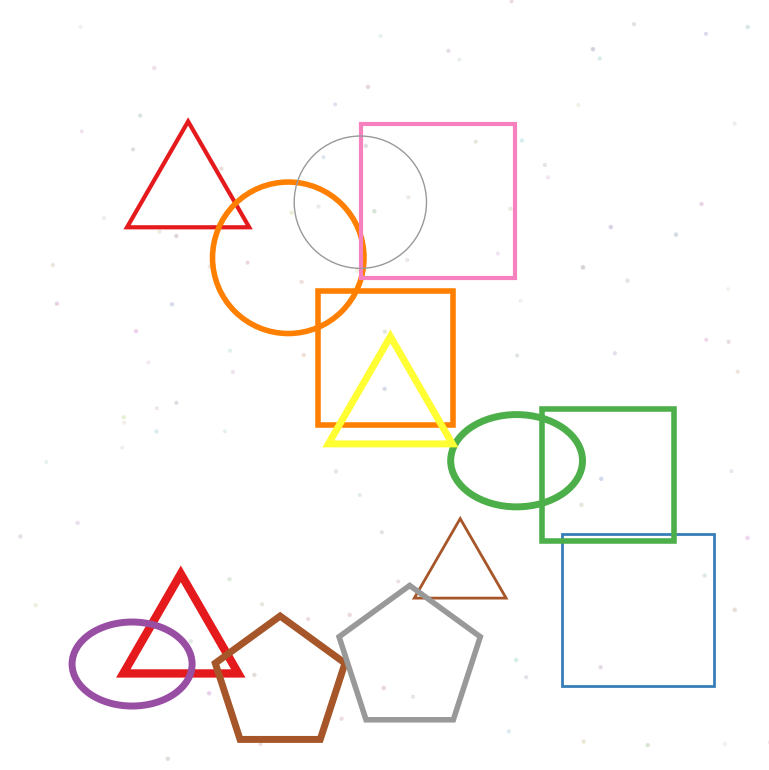[{"shape": "triangle", "thickness": 3, "radius": 0.43, "center": [0.235, 0.169]}, {"shape": "triangle", "thickness": 1.5, "radius": 0.46, "center": [0.244, 0.751]}, {"shape": "square", "thickness": 1, "radius": 0.49, "center": [0.829, 0.208]}, {"shape": "oval", "thickness": 2.5, "radius": 0.43, "center": [0.671, 0.402]}, {"shape": "square", "thickness": 2, "radius": 0.43, "center": [0.79, 0.383]}, {"shape": "oval", "thickness": 2.5, "radius": 0.39, "center": [0.172, 0.138]}, {"shape": "circle", "thickness": 2, "radius": 0.49, "center": [0.374, 0.665]}, {"shape": "square", "thickness": 2, "radius": 0.44, "center": [0.5, 0.535]}, {"shape": "triangle", "thickness": 2.5, "radius": 0.46, "center": [0.507, 0.47]}, {"shape": "triangle", "thickness": 1, "radius": 0.34, "center": [0.598, 0.258]}, {"shape": "pentagon", "thickness": 2.5, "radius": 0.44, "center": [0.364, 0.111]}, {"shape": "square", "thickness": 1.5, "radius": 0.5, "center": [0.569, 0.739]}, {"shape": "circle", "thickness": 0.5, "radius": 0.43, "center": [0.468, 0.737]}, {"shape": "pentagon", "thickness": 2, "radius": 0.48, "center": [0.532, 0.143]}]